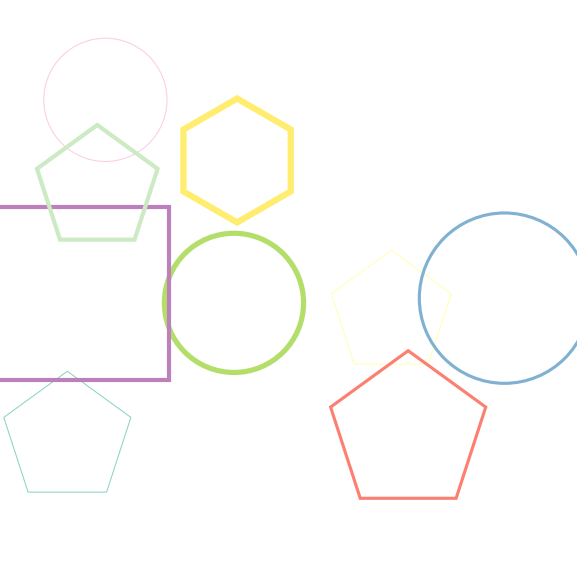[{"shape": "pentagon", "thickness": 0.5, "radius": 0.58, "center": [0.117, 0.241]}, {"shape": "pentagon", "thickness": 0.5, "radius": 0.55, "center": [0.678, 0.457]}, {"shape": "pentagon", "thickness": 1.5, "radius": 0.71, "center": [0.707, 0.251]}, {"shape": "circle", "thickness": 1.5, "radius": 0.74, "center": [0.874, 0.483]}, {"shape": "circle", "thickness": 2.5, "radius": 0.6, "center": [0.405, 0.475]}, {"shape": "circle", "thickness": 0.5, "radius": 0.53, "center": [0.183, 0.826]}, {"shape": "square", "thickness": 2, "radius": 0.75, "center": [0.143, 0.491]}, {"shape": "pentagon", "thickness": 2, "radius": 0.55, "center": [0.168, 0.673]}, {"shape": "hexagon", "thickness": 3, "radius": 0.54, "center": [0.411, 0.721]}]